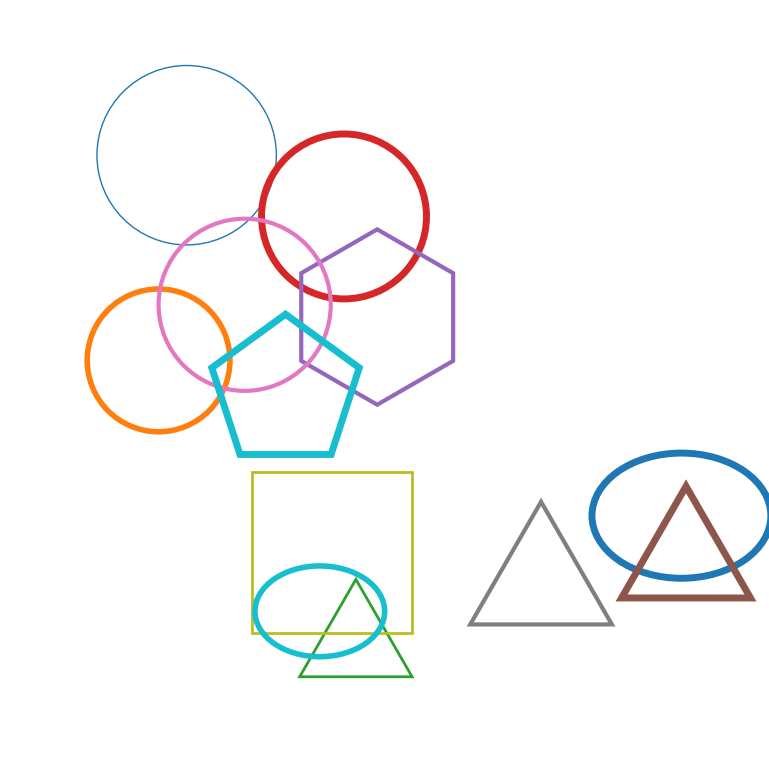[{"shape": "circle", "thickness": 0.5, "radius": 0.58, "center": [0.242, 0.798]}, {"shape": "oval", "thickness": 2.5, "radius": 0.58, "center": [0.885, 0.33]}, {"shape": "circle", "thickness": 2, "radius": 0.46, "center": [0.206, 0.532]}, {"shape": "triangle", "thickness": 1, "radius": 0.42, "center": [0.462, 0.163]}, {"shape": "circle", "thickness": 2.5, "radius": 0.54, "center": [0.447, 0.719]}, {"shape": "hexagon", "thickness": 1.5, "radius": 0.57, "center": [0.49, 0.588]}, {"shape": "triangle", "thickness": 2.5, "radius": 0.48, "center": [0.891, 0.272]}, {"shape": "circle", "thickness": 1.5, "radius": 0.56, "center": [0.318, 0.604]}, {"shape": "triangle", "thickness": 1.5, "radius": 0.53, "center": [0.703, 0.242]}, {"shape": "square", "thickness": 1, "radius": 0.52, "center": [0.431, 0.282]}, {"shape": "pentagon", "thickness": 2.5, "radius": 0.5, "center": [0.371, 0.491]}, {"shape": "oval", "thickness": 2, "radius": 0.42, "center": [0.415, 0.206]}]